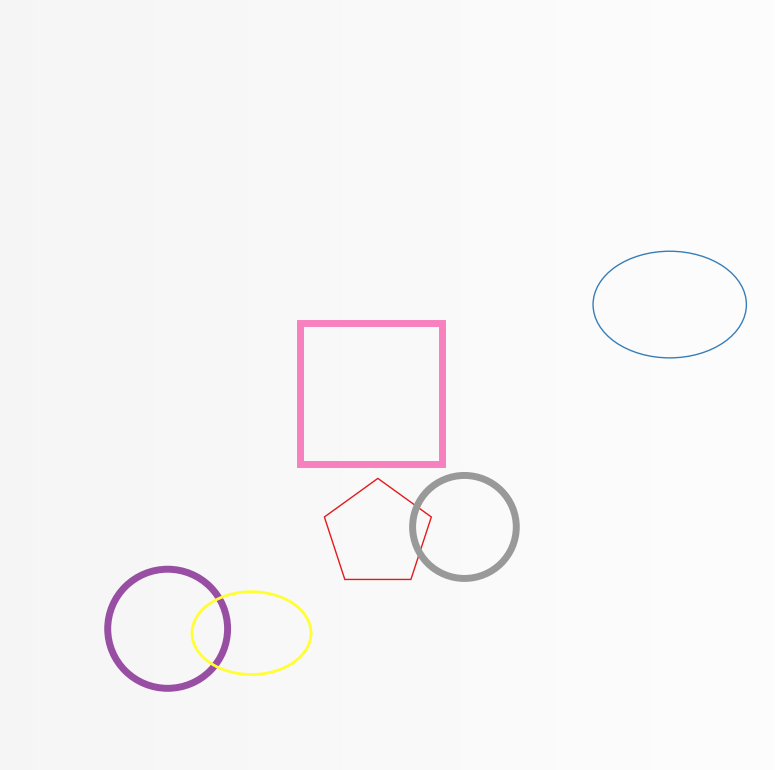[{"shape": "pentagon", "thickness": 0.5, "radius": 0.36, "center": [0.488, 0.306]}, {"shape": "oval", "thickness": 0.5, "radius": 0.49, "center": [0.864, 0.604]}, {"shape": "circle", "thickness": 2.5, "radius": 0.39, "center": [0.216, 0.183]}, {"shape": "oval", "thickness": 1, "radius": 0.38, "center": [0.325, 0.178]}, {"shape": "square", "thickness": 2.5, "radius": 0.46, "center": [0.479, 0.489]}, {"shape": "circle", "thickness": 2.5, "radius": 0.33, "center": [0.599, 0.316]}]